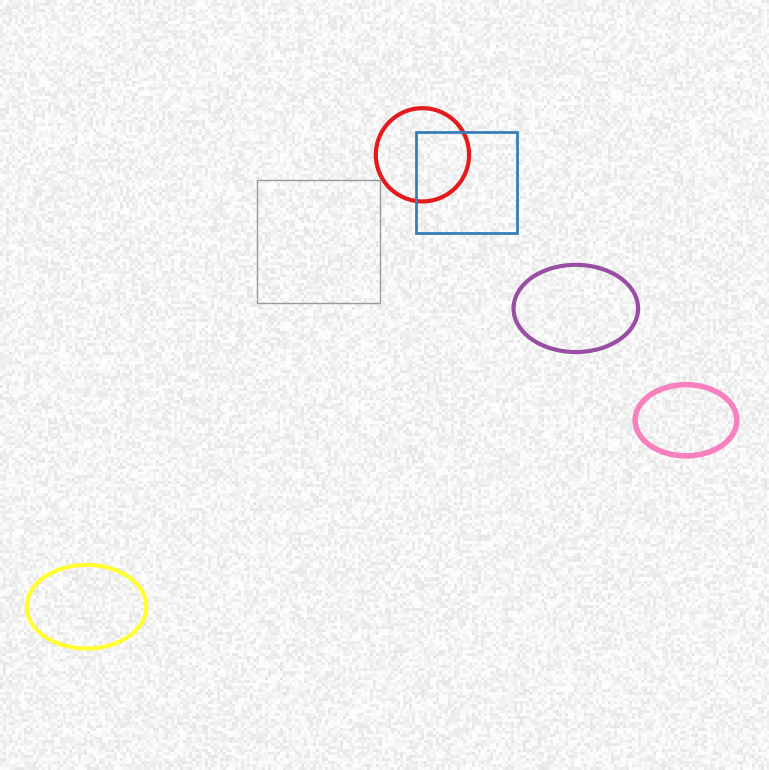[{"shape": "circle", "thickness": 1.5, "radius": 0.3, "center": [0.549, 0.799]}, {"shape": "square", "thickness": 1, "radius": 0.33, "center": [0.606, 0.763]}, {"shape": "oval", "thickness": 1.5, "radius": 0.4, "center": [0.748, 0.599]}, {"shape": "oval", "thickness": 1.5, "radius": 0.39, "center": [0.112, 0.212]}, {"shape": "oval", "thickness": 2, "radius": 0.33, "center": [0.891, 0.454]}, {"shape": "square", "thickness": 0.5, "radius": 0.4, "center": [0.413, 0.686]}]